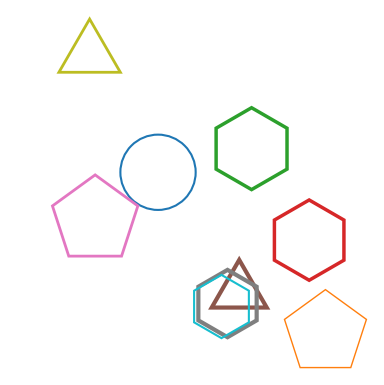[{"shape": "circle", "thickness": 1.5, "radius": 0.49, "center": [0.41, 0.553]}, {"shape": "pentagon", "thickness": 1, "radius": 0.56, "center": [0.845, 0.136]}, {"shape": "hexagon", "thickness": 2.5, "radius": 0.53, "center": [0.653, 0.614]}, {"shape": "hexagon", "thickness": 2.5, "radius": 0.52, "center": [0.803, 0.376]}, {"shape": "triangle", "thickness": 3, "radius": 0.41, "center": [0.621, 0.242]}, {"shape": "pentagon", "thickness": 2, "radius": 0.58, "center": [0.247, 0.429]}, {"shape": "hexagon", "thickness": 3, "radius": 0.44, "center": [0.591, 0.212]}, {"shape": "triangle", "thickness": 2, "radius": 0.46, "center": [0.233, 0.858]}, {"shape": "hexagon", "thickness": 1.5, "radius": 0.41, "center": [0.575, 0.204]}]